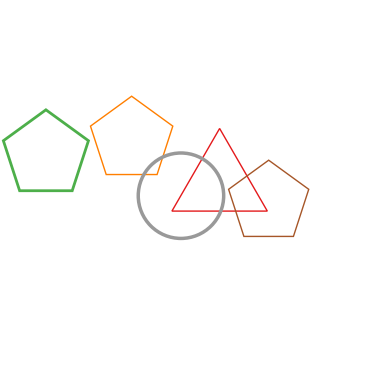[{"shape": "triangle", "thickness": 1, "radius": 0.72, "center": [0.57, 0.523]}, {"shape": "pentagon", "thickness": 2, "radius": 0.58, "center": [0.119, 0.599]}, {"shape": "pentagon", "thickness": 1, "radius": 0.56, "center": [0.342, 0.638]}, {"shape": "pentagon", "thickness": 1, "radius": 0.55, "center": [0.698, 0.474]}, {"shape": "circle", "thickness": 2.5, "radius": 0.55, "center": [0.47, 0.492]}]